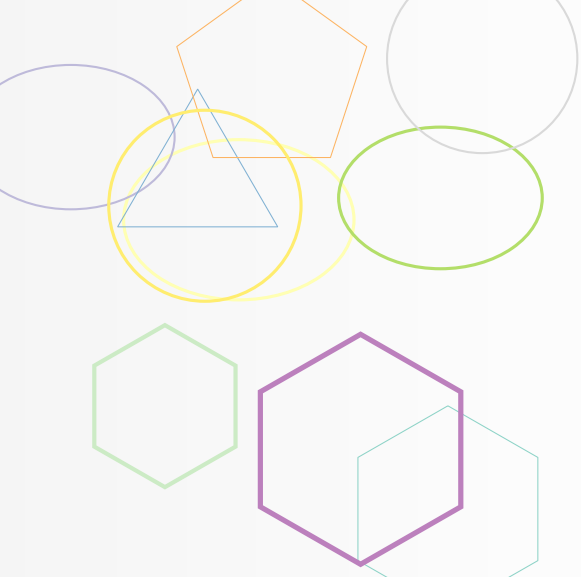[{"shape": "hexagon", "thickness": 0.5, "radius": 0.89, "center": [0.771, 0.118]}, {"shape": "oval", "thickness": 1.5, "radius": 0.99, "center": [0.411, 0.619]}, {"shape": "oval", "thickness": 1, "radius": 0.89, "center": [0.122, 0.762]}, {"shape": "triangle", "thickness": 0.5, "radius": 0.8, "center": [0.34, 0.686]}, {"shape": "pentagon", "thickness": 0.5, "radius": 0.86, "center": [0.468, 0.865]}, {"shape": "oval", "thickness": 1.5, "radius": 0.88, "center": [0.758, 0.656]}, {"shape": "circle", "thickness": 1, "radius": 0.82, "center": [0.83, 0.898]}, {"shape": "hexagon", "thickness": 2.5, "radius": 1.0, "center": [0.62, 0.221]}, {"shape": "hexagon", "thickness": 2, "radius": 0.7, "center": [0.284, 0.296]}, {"shape": "circle", "thickness": 1.5, "radius": 0.83, "center": [0.353, 0.643]}]